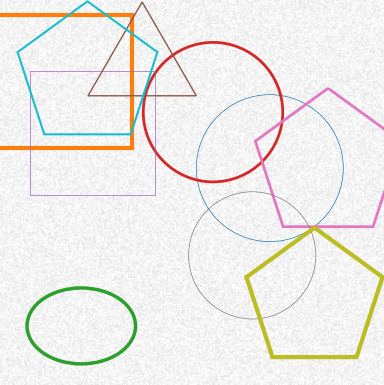[{"shape": "circle", "thickness": 0.5, "radius": 0.95, "center": [0.701, 0.563]}, {"shape": "square", "thickness": 3, "radius": 0.86, "center": [0.169, 0.789]}, {"shape": "oval", "thickness": 2.5, "radius": 0.7, "center": [0.211, 0.153]}, {"shape": "circle", "thickness": 2, "radius": 0.91, "center": [0.553, 0.709]}, {"shape": "square", "thickness": 0.5, "radius": 0.81, "center": [0.24, 0.654]}, {"shape": "triangle", "thickness": 1, "radius": 0.81, "center": [0.369, 0.832]}, {"shape": "pentagon", "thickness": 2, "radius": 0.99, "center": [0.852, 0.572]}, {"shape": "circle", "thickness": 0.5, "radius": 0.83, "center": [0.655, 0.337]}, {"shape": "pentagon", "thickness": 3, "radius": 0.93, "center": [0.817, 0.223]}, {"shape": "pentagon", "thickness": 1.5, "radius": 0.95, "center": [0.227, 0.806]}]